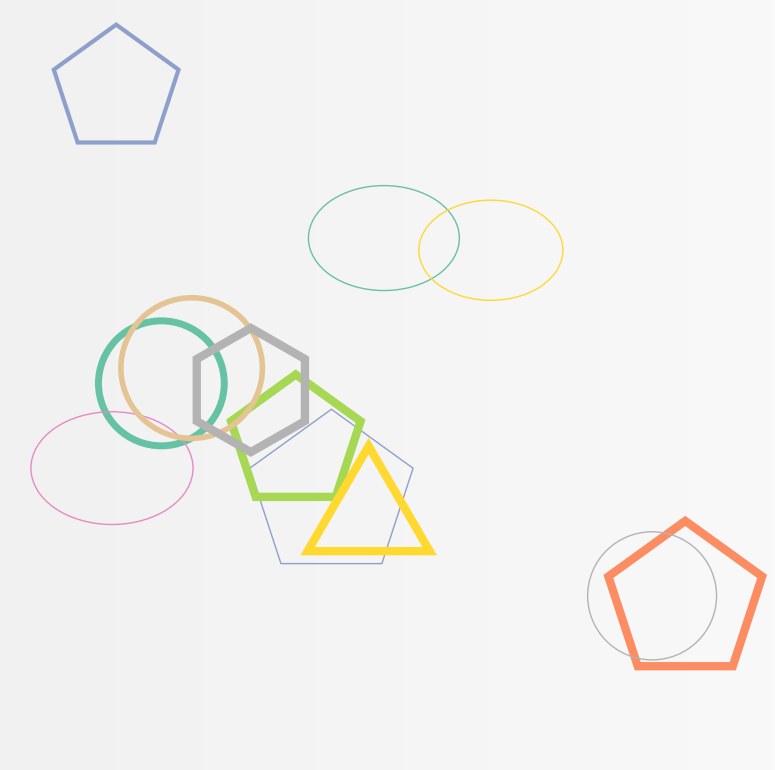[{"shape": "circle", "thickness": 2.5, "radius": 0.41, "center": [0.208, 0.502]}, {"shape": "oval", "thickness": 0.5, "radius": 0.49, "center": [0.495, 0.691]}, {"shape": "pentagon", "thickness": 3, "radius": 0.52, "center": [0.884, 0.219]}, {"shape": "pentagon", "thickness": 1.5, "radius": 0.42, "center": [0.15, 0.883]}, {"shape": "pentagon", "thickness": 0.5, "radius": 0.55, "center": [0.428, 0.358]}, {"shape": "oval", "thickness": 0.5, "radius": 0.52, "center": [0.144, 0.392]}, {"shape": "pentagon", "thickness": 3, "radius": 0.44, "center": [0.382, 0.426]}, {"shape": "triangle", "thickness": 3, "radius": 0.45, "center": [0.476, 0.33]}, {"shape": "oval", "thickness": 0.5, "radius": 0.46, "center": [0.633, 0.675]}, {"shape": "circle", "thickness": 2, "radius": 0.46, "center": [0.247, 0.522]}, {"shape": "circle", "thickness": 0.5, "radius": 0.42, "center": [0.841, 0.226]}, {"shape": "hexagon", "thickness": 3, "radius": 0.4, "center": [0.324, 0.493]}]